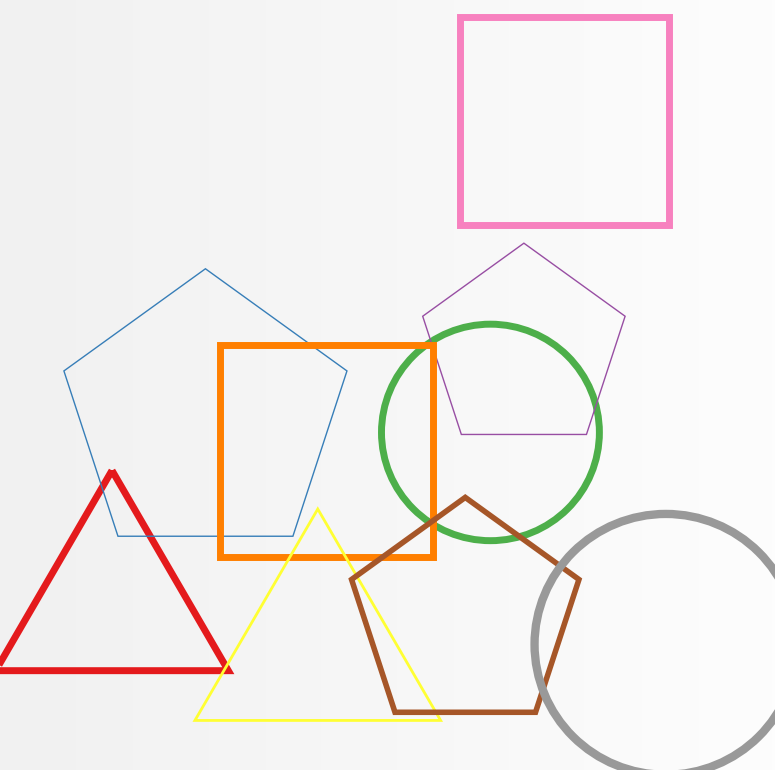[{"shape": "triangle", "thickness": 2.5, "radius": 0.87, "center": [0.145, 0.216]}, {"shape": "pentagon", "thickness": 0.5, "radius": 0.96, "center": [0.265, 0.459]}, {"shape": "circle", "thickness": 2.5, "radius": 0.7, "center": [0.633, 0.438]}, {"shape": "pentagon", "thickness": 0.5, "radius": 0.69, "center": [0.676, 0.547]}, {"shape": "square", "thickness": 2.5, "radius": 0.69, "center": [0.421, 0.414]}, {"shape": "triangle", "thickness": 1, "radius": 0.92, "center": [0.41, 0.156]}, {"shape": "pentagon", "thickness": 2, "radius": 0.77, "center": [0.6, 0.2]}, {"shape": "square", "thickness": 2.5, "radius": 0.67, "center": [0.729, 0.843]}, {"shape": "circle", "thickness": 3, "radius": 0.85, "center": [0.859, 0.163]}]